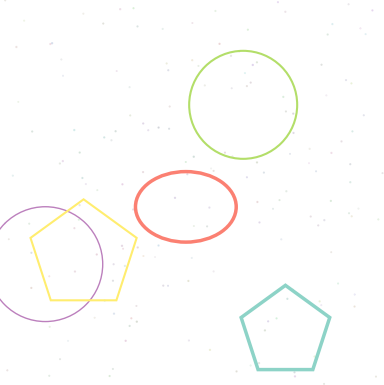[{"shape": "pentagon", "thickness": 2.5, "radius": 0.6, "center": [0.741, 0.138]}, {"shape": "oval", "thickness": 2.5, "radius": 0.65, "center": [0.483, 0.463]}, {"shape": "circle", "thickness": 1.5, "radius": 0.7, "center": [0.632, 0.728]}, {"shape": "circle", "thickness": 1, "radius": 0.75, "center": [0.118, 0.314]}, {"shape": "pentagon", "thickness": 1.5, "radius": 0.72, "center": [0.217, 0.337]}]